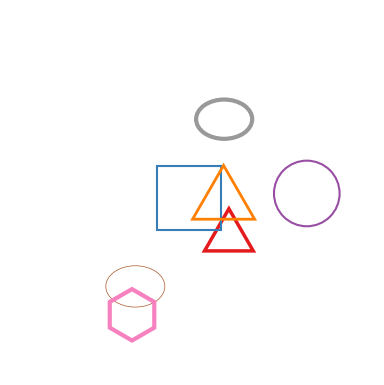[{"shape": "triangle", "thickness": 2.5, "radius": 0.37, "center": [0.595, 0.385]}, {"shape": "square", "thickness": 1.5, "radius": 0.42, "center": [0.491, 0.486]}, {"shape": "circle", "thickness": 1.5, "radius": 0.43, "center": [0.797, 0.498]}, {"shape": "triangle", "thickness": 2, "radius": 0.47, "center": [0.581, 0.477]}, {"shape": "oval", "thickness": 0.5, "radius": 0.38, "center": [0.352, 0.256]}, {"shape": "hexagon", "thickness": 3, "radius": 0.33, "center": [0.343, 0.182]}, {"shape": "oval", "thickness": 3, "radius": 0.36, "center": [0.582, 0.69]}]